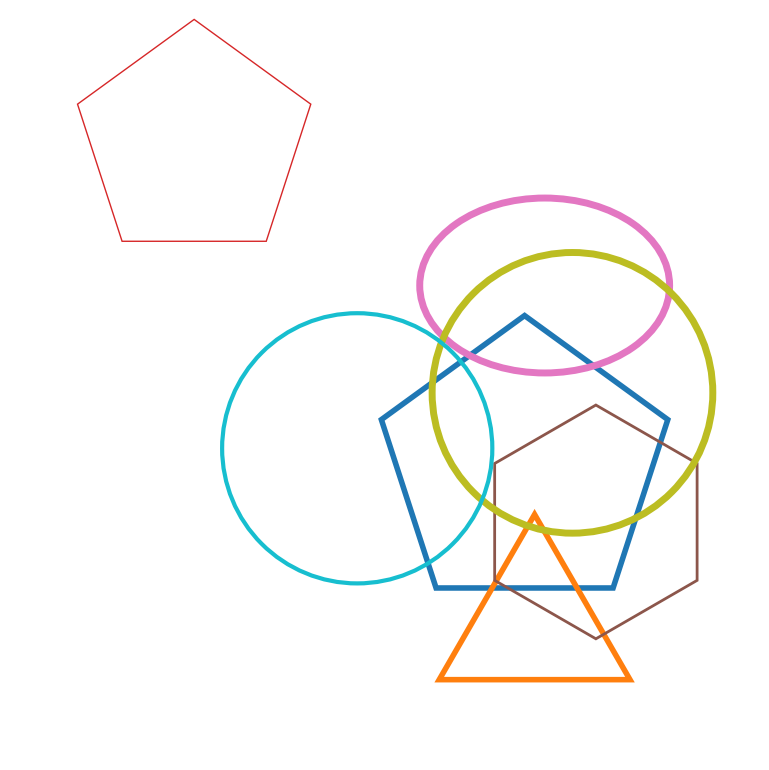[{"shape": "pentagon", "thickness": 2, "radius": 0.98, "center": [0.681, 0.395]}, {"shape": "triangle", "thickness": 2, "radius": 0.72, "center": [0.694, 0.189]}, {"shape": "pentagon", "thickness": 0.5, "radius": 0.8, "center": [0.252, 0.816]}, {"shape": "hexagon", "thickness": 1, "radius": 0.76, "center": [0.774, 0.322]}, {"shape": "oval", "thickness": 2.5, "radius": 0.81, "center": [0.707, 0.629]}, {"shape": "circle", "thickness": 2.5, "radius": 0.91, "center": [0.743, 0.49]}, {"shape": "circle", "thickness": 1.5, "radius": 0.88, "center": [0.464, 0.418]}]